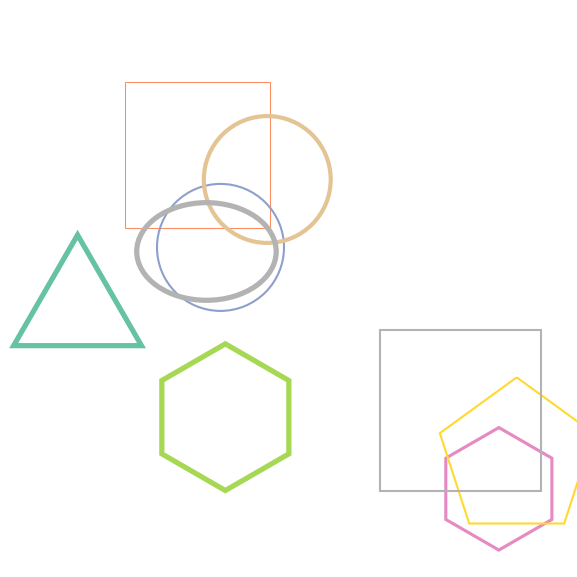[{"shape": "triangle", "thickness": 2.5, "radius": 0.64, "center": [0.134, 0.465]}, {"shape": "square", "thickness": 0.5, "radius": 0.63, "center": [0.342, 0.731]}, {"shape": "circle", "thickness": 1, "radius": 0.55, "center": [0.382, 0.571]}, {"shape": "hexagon", "thickness": 1.5, "radius": 0.53, "center": [0.864, 0.153]}, {"shape": "hexagon", "thickness": 2.5, "radius": 0.63, "center": [0.39, 0.277]}, {"shape": "pentagon", "thickness": 1, "radius": 0.7, "center": [0.895, 0.206]}, {"shape": "circle", "thickness": 2, "radius": 0.55, "center": [0.463, 0.688]}, {"shape": "oval", "thickness": 2.5, "radius": 0.6, "center": [0.357, 0.564]}, {"shape": "square", "thickness": 1, "radius": 0.7, "center": [0.798, 0.288]}]